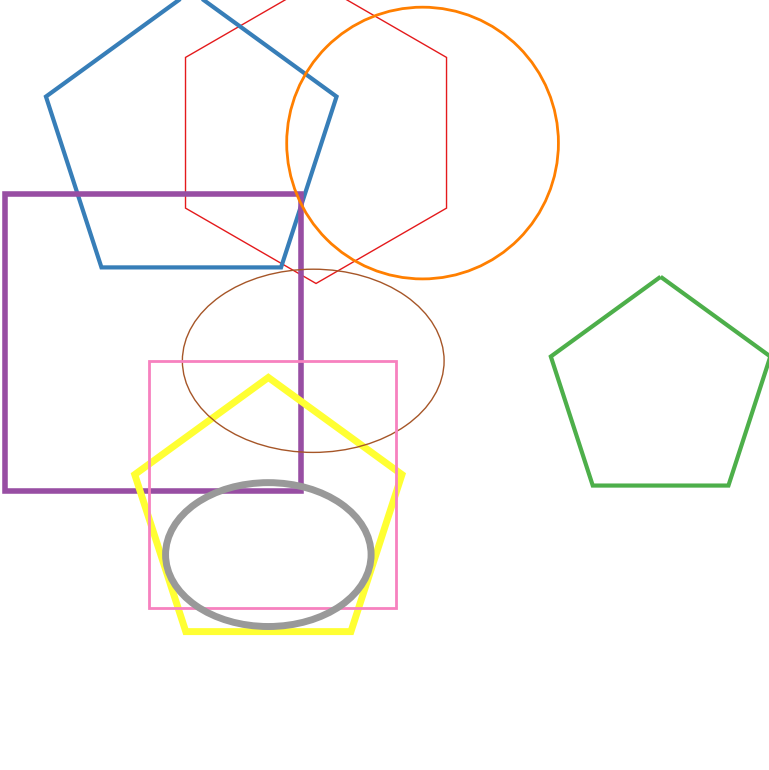[{"shape": "hexagon", "thickness": 0.5, "radius": 0.98, "center": [0.41, 0.828]}, {"shape": "pentagon", "thickness": 1.5, "radius": 0.99, "center": [0.248, 0.813]}, {"shape": "pentagon", "thickness": 1.5, "radius": 0.75, "center": [0.858, 0.491]}, {"shape": "square", "thickness": 2, "radius": 0.96, "center": [0.198, 0.555]}, {"shape": "circle", "thickness": 1, "radius": 0.88, "center": [0.549, 0.814]}, {"shape": "pentagon", "thickness": 2.5, "radius": 0.91, "center": [0.349, 0.327]}, {"shape": "oval", "thickness": 0.5, "radius": 0.85, "center": [0.407, 0.531]}, {"shape": "square", "thickness": 1, "radius": 0.8, "center": [0.354, 0.37]}, {"shape": "oval", "thickness": 2.5, "radius": 0.67, "center": [0.348, 0.28]}]